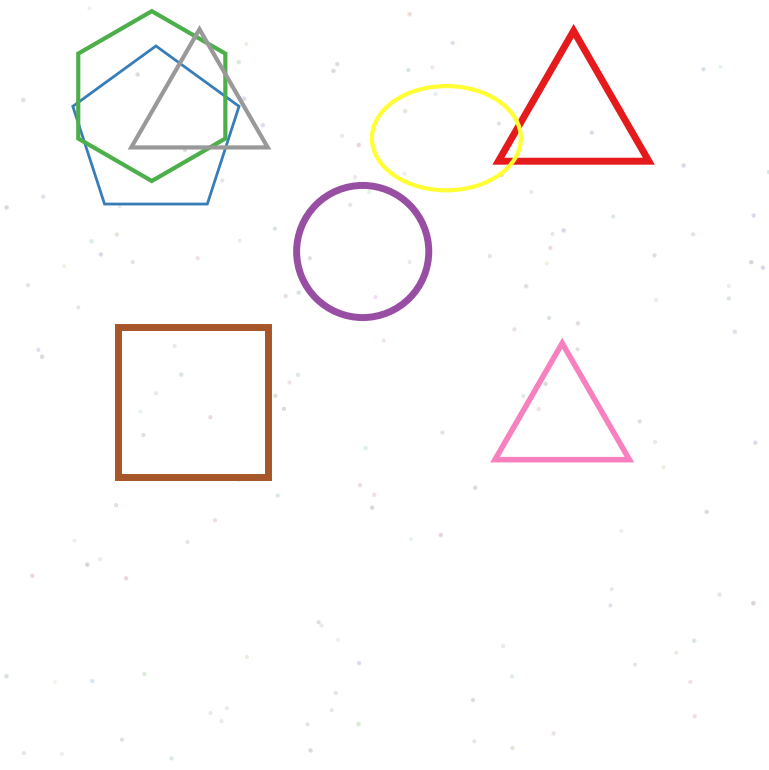[{"shape": "triangle", "thickness": 2.5, "radius": 0.56, "center": [0.745, 0.847]}, {"shape": "pentagon", "thickness": 1, "radius": 0.57, "center": [0.203, 0.827]}, {"shape": "hexagon", "thickness": 1.5, "radius": 0.55, "center": [0.197, 0.875]}, {"shape": "circle", "thickness": 2.5, "radius": 0.43, "center": [0.471, 0.673]}, {"shape": "oval", "thickness": 1.5, "radius": 0.48, "center": [0.58, 0.821]}, {"shape": "square", "thickness": 2.5, "radius": 0.49, "center": [0.251, 0.478]}, {"shape": "triangle", "thickness": 2, "radius": 0.5, "center": [0.73, 0.453]}, {"shape": "triangle", "thickness": 1.5, "radius": 0.51, "center": [0.259, 0.86]}]